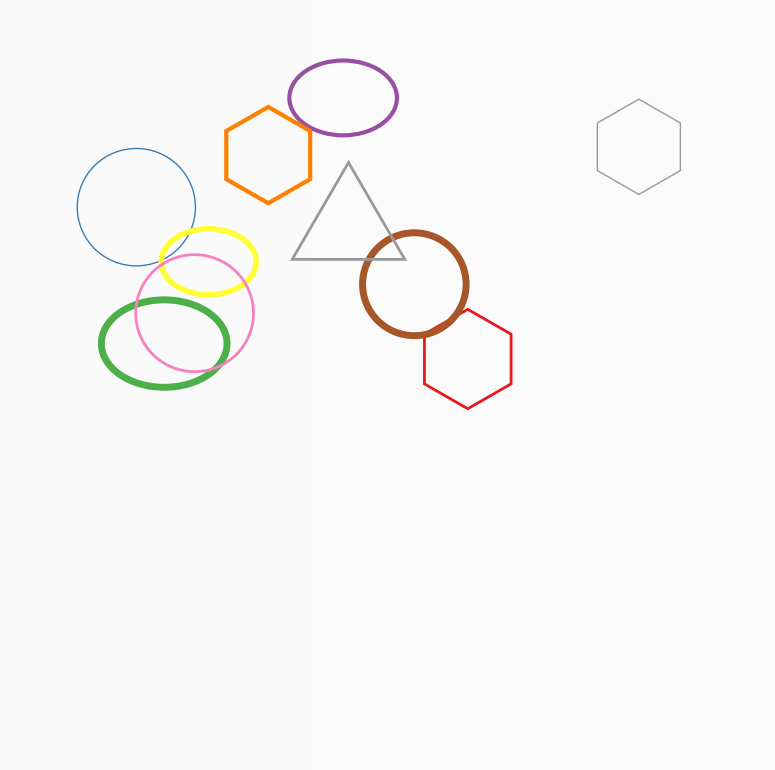[{"shape": "hexagon", "thickness": 1, "radius": 0.32, "center": [0.604, 0.534]}, {"shape": "circle", "thickness": 0.5, "radius": 0.38, "center": [0.176, 0.731]}, {"shape": "oval", "thickness": 2.5, "radius": 0.41, "center": [0.212, 0.554]}, {"shape": "oval", "thickness": 1.5, "radius": 0.35, "center": [0.443, 0.873]}, {"shape": "hexagon", "thickness": 1.5, "radius": 0.31, "center": [0.346, 0.799]}, {"shape": "oval", "thickness": 2, "radius": 0.31, "center": [0.269, 0.66]}, {"shape": "circle", "thickness": 2.5, "radius": 0.33, "center": [0.535, 0.631]}, {"shape": "circle", "thickness": 1, "radius": 0.38, "center": [0.251, 0.593]}, {"shape": "hexagon", "thickness": 0.5, "radius": 0.31, "center": [0.824, 0.809]}, {"shape": "triangle", "thickness": 1, "radius": 0.42, "center": [0.45, 0.705]}]